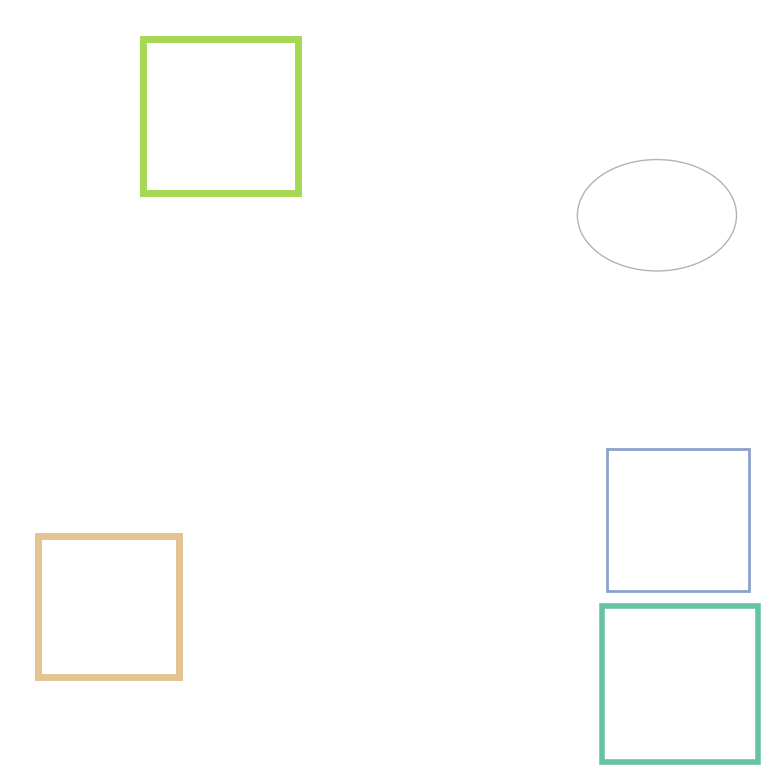[{"shape": "square", "thickness": 2, "radius": 0.51, "center": [0.883, 0.112]}, {"shape": "square", "thickness": 1, "radius": 0.46, "center": [0.88, 0.325]}, {"shape": "square", "thickness": 2.5, "radius": 0.5, "center": [0.286, 0.849]}, {"shape": "square", "thickness": 2.5, "radius": 0.46, "center": [0.141, 0.213]}, {"shape": "oval", "thickness": 0.5, "radius": 0.52, "center": [0.853, 0.72]}]